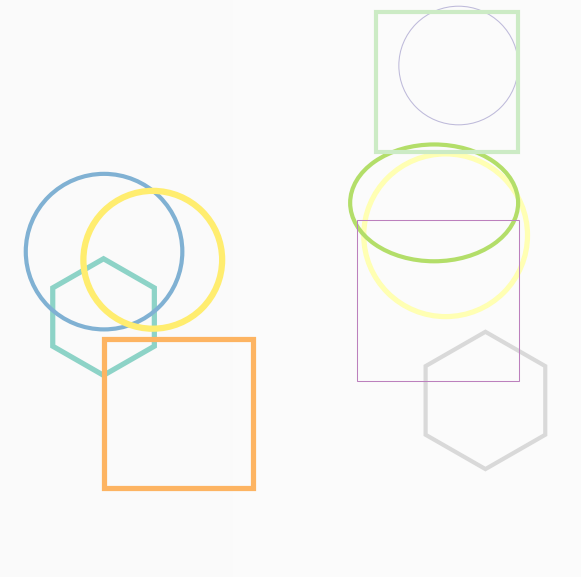[{"shape": "hexagon", "thickness": 2.5, "radius": 0.5, "center": [0.178, 0.45]}, {"shape": "circle", "thickness": 2.5, "radius": 0.7, "center": [0.767, 0.592]}, {"shape": "circle", "thickness": 0.5, "radius": 0.51, "center": [0.789, 0.886]}, {"shape": "circle", "thickness": 2, "radius": 0.67, "center": [0.179, 0.563]}, {"shape": "square", "thickness": 2.5, "radius": 0.64, "center": [0.307, 0.283]}, {"shape": "oval", "thickness": 2, "radius": 0.72, "center": [0.747, 0.648]}, {"shape": "hexagon", "thickness": 2, "radius": 0.59, "center": [0.835, 0.306]}, {"shape": "square", "thickness": 0.5, "radius": 0.7, "center": [0.753, 0.479]}, {"shape": "square", "thickness": 2, "radius": 0.61, "center": [0.769, 0.857]}, {"shape": "circle", "thickness": 3, "radius": 0.6, "center": [0.263, 0.549]}]